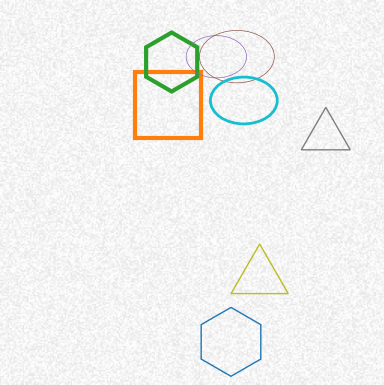[{"shape": "hexagon", "thickness": 1, "radius": 0.45, "center": [0.6, 0.112]}, {"shape": "square", "thickness": 3, "radius": 0.43, "center": [0.437, 0.728]}, {"shape": "hexagon", "thickness": 3, "radius": 0.38, "center": [0.446, 0.839]}, {"shape": "oval", "thickness": 0.5, "radius": 0.39, "center": [0.562, 0.853]}, {"shape": "oval", "thickness": 0.5, "radius": 0.49, "center": [0.615, 0.853]}, {"shape": "triangle", "thickness": 1, "radius": 0.37, "center": [0.846, 0.648]}, {"shape": "triangle", "thickness": 1, "radius": 0.43, "center": [0.674, 0.28]}, {"shape": "oval", "thickness": 2, "radius": 0.43, "center": [0.633, 0.739]}]